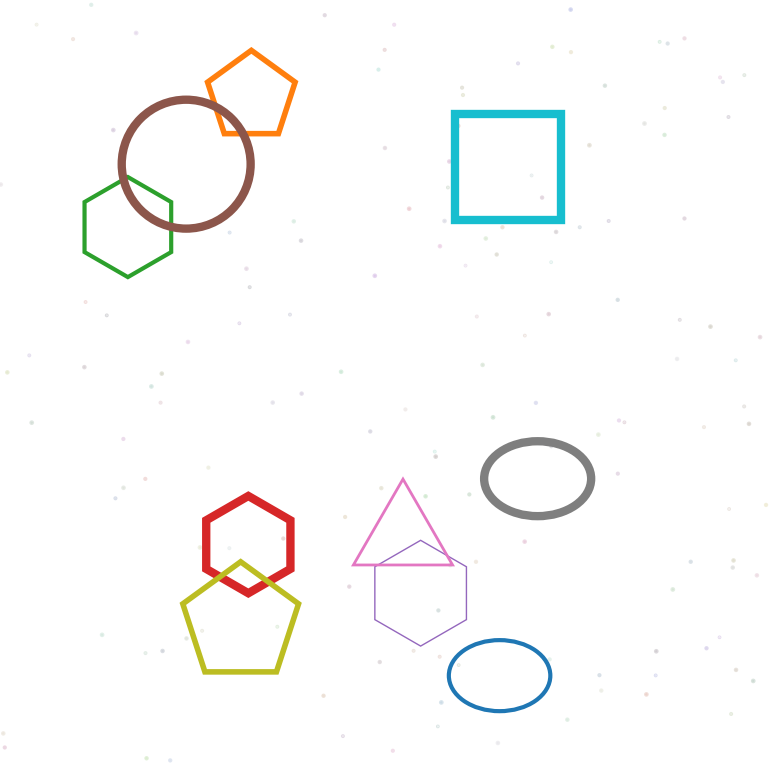[{"shape": "oval", "thickness": 1.5, "radius": 0.33, "center": [0.649, 0.123]}, {"shape": "pentagon", "thickness": 2, "radius": 0.3, "center": [0.326, 0.875]}, {"shape": "hexagon", "thickness": 1.5, "radius": 0.32, "center": [0.166, 0.705]}, {"shape": "hexagon", "thickness": 3, "radius": 0.32, "center": [0.323, 0.293]}, {"shape": "hexagon", "thickness": 0.5, "radius": 0.34, "center": [0.546, 0.23]}, {"shape": "circle", "thickness": 3, "radius": 0.42, "center": [0.242, 0.787]}, {"shape": "triangle", "thickness": 1, "radius": 0.37, "center": [0.523, 0.303]}, {"shape": "oval", "thickness": 3, "radius": 0.35, "center": [0.698, 0.378]}, {"shape": "pentagon", "thickness": 2, "radius": 0.4, "center": [0.313, 0.191]}, {"shape": "square", "thickness": 3, "radius": 0.34, "center": [0.66, 0.783]}]